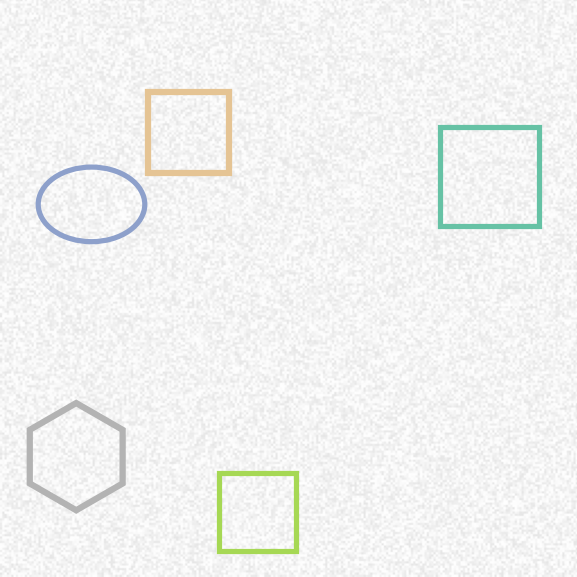[{"shape": "square", "thickness": 2.5, "radius": 0.43, "center": [0.847, 0.693]}, {"shape": "oval", "thickness": 2.5, "radius": 0.46, "center": [0.158, 0.645]}, {"shape": "square", "thickness": 2.5, "radius": 0.34, "center": [0.446, 0.112]}, {"shape": "square", "thickness": 3, "radius": 0.35, "center": [0.326, 0.77]}, {"shape": "hexagon", "thickness": 3, "radius": 0.46, "center": [0.132, 0.208]}]